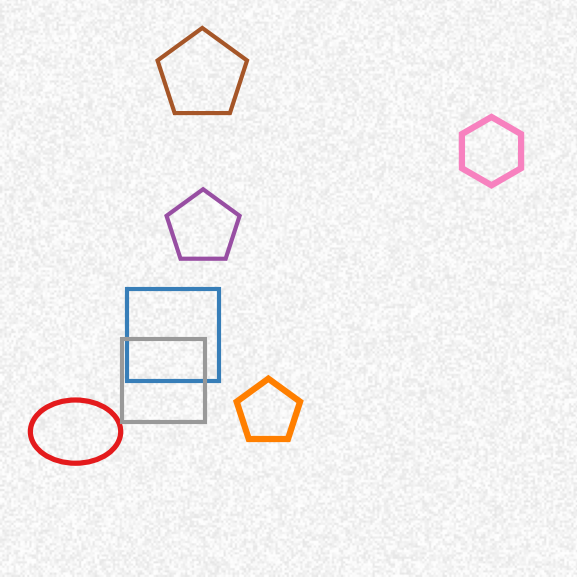[{"shape": "oval", "thickness": 2.5, "radius": 0.39, "center": [0.131, 0.252]}, {"shape": "square", "thickness": 2, "radius": 0.4, "center": [0.299, 0.419]}, {"shape": "pentagon", "thickness": 2, "radius": 0.33, "center": [0.352, 0.605]}, {"shape": "pentagon", "thickness": 3, "radius": 0.29, "center": [0.465, 0.286]}, {"shape": "pentagon", "thickness": 2, "radius": 0.41, "center": [0.35, 0.869]}, {"shape": "hexagon", "thickness": 3, "radius": 0.3, "center": [0.851, 0.737]}, {"shape": "square", "thickness": 2, "radius": 0.36, "center": [0.283, 0.34]}]